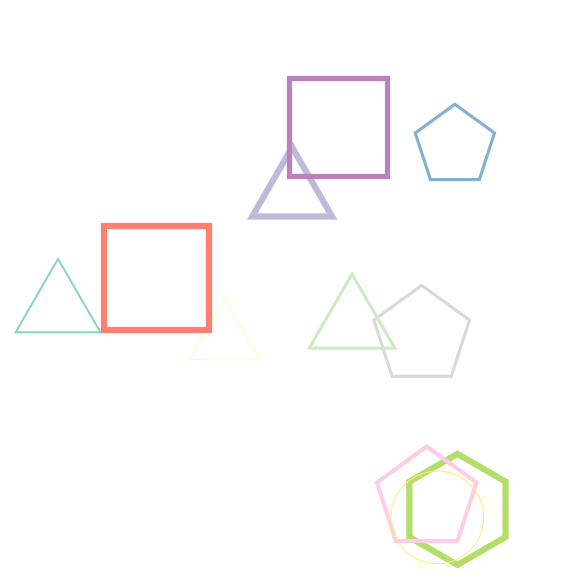[{"shape": "triangle", "thickness": 1, "radius": 0.42, "center": [0.1, 0.466]}, {"shape": "triangle", "thickness": 0.5, "radius": 0.35, "center": [0.388, 0.412]}, {"shape": "triangle", "thickness": 3, "radius": 0.4, "center": [0.506, 0.664]}, {"shape": "square", "thickness": 3, "radius": 0.45, "center": [0.271, 0.518]}, {"shape": "pentagon", "thickness": 1.5, "radius": 0.36, "center": [0.788, 0.747]}, {"shape": "hexagon", "thickness": 3, "radius": 0.48, "center": [0.792, 0.117]}, {"shape": "pentagon", "thickness": 2, "radius": 0.45, "center": [0.739, 0.136]}, {"shape": "pentagon", "thickness": 1.5, "radius": 0.44, "center": [0.73, 0.418]}, {"shape": "square", "thickness": 2.5, "radius": 0.42, "center": [0.585, 0.779]}, {"shape": "triangle", "thickness": 1.5, "radius": 0.43, "center": [0.61, 0.439]}, {"shape": "circle", "thickness": 0.5, "radius": 0.4, "center": [0.757, 0.103]}]